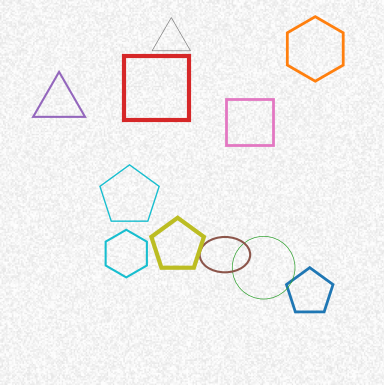[{"shape": "pentagon", "thickness": 2, "radius": 0.32, "center": [0.805, 0.241]}, {"shape": "hexagon", "thickness": 2, "radius": 0.42, "center": [0.819, 0.873]}, {"shape": "circle", "thickness": 0.5, "radius": 0.41, "center": [0.685, 0.305]}, {"shape": "square", "thickness": 3, "radius": 0.42, "center": [0.406, 0.771]}, {"shape": "triangle", "thickness": 1.5, "radius": 0.39, "center": [0.153, 0.735]}, {"shape": "oval", "thickness": 1.5, "radius": 0.33, "center": [0.584, 0.339]}, {"shape": "square", "thickness": 2, "radius": 0.3, "center": [0.647, 0.683]}, {"shape": "triangle", "thickness": 0.5, "radius": 0.29, "center": [0.445, 0.897]}, {"shape": "pentagon", "thickness": 3, "radius": 0.36, "center": [0.461, 0.363]}, {"shape": "hexagon", "thickness": 1.5, "radius": 0.31, "center": [0.328, 0.341]}, {"shape": "pentagon", "thickness": 1, "radius": 0.4, "center": [0.336, 0.491]}]